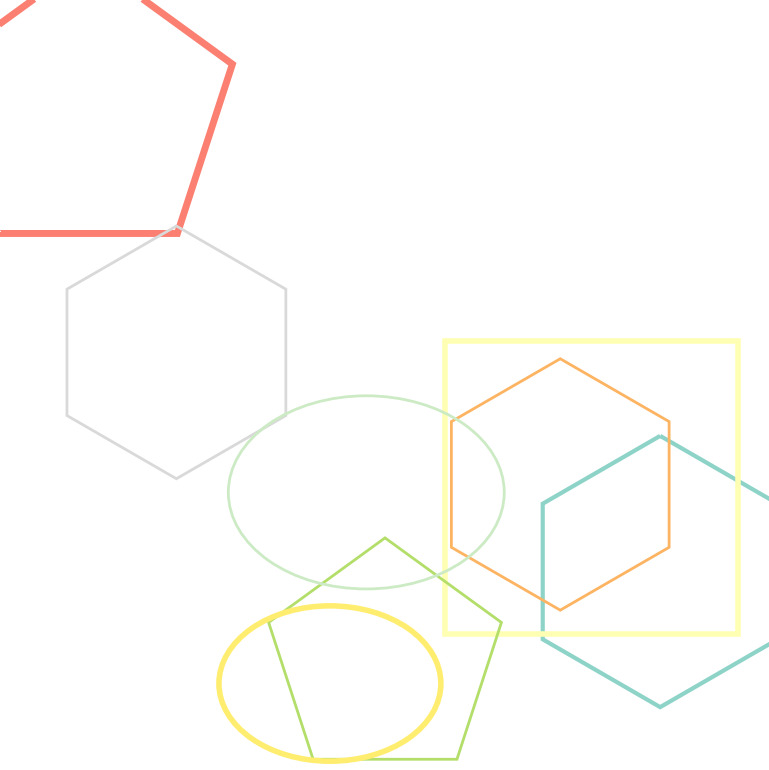[{"shape": "hexagon", "thickness": 1.5, "radius": 0.88, "center": [0.857, 0.258]}, {"shape": "square", "thickness": 2, "radius": 0.95, "center": [0.768, 0.367]}, {"shape": "pentagon", "thickness": 2.5, "radius": 0.98, "center": [0.115, 0.856]}, {"shape": "hexagon", "thickness": 1, "radius": 0.82, "center": [0.728, 0.371]}, {"shape": "pentagon", "thickness": 1, "radius": 0.79, "center": [0.5, 0.143]}, {"shape": "hexagon", "thickness": 1, "radius": 0.82, "center": [0.229, 0.542]}, {"shape": "oval", "thickness": 1, "radius": 0.9, "center": [0.476, 0.361]}, {"shape": "oval", "thickness": 2, "radius": 0.72, "center": [0.428, 0.112]}]